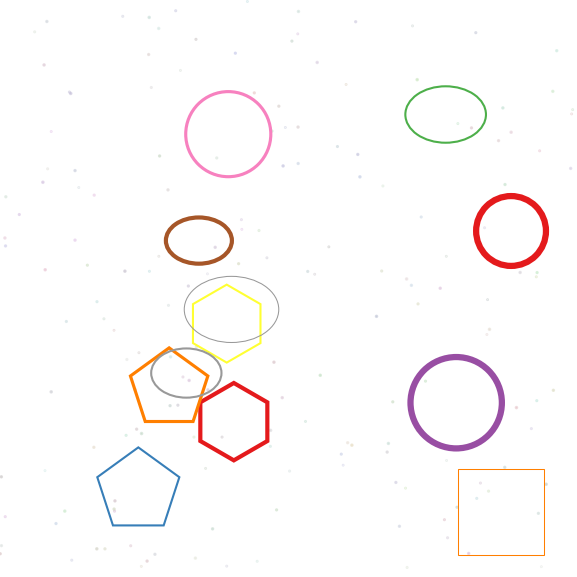[{"shape": "hexagon", "thickness": 2, "radius": 0.33, "center": [0.405, 0.269]}, {"shape": "circle", "thickness": 3, "radius": 0.3, "center": [0.885, 0.599]}, {"shape": "pentagon", "thickness": 1, "radius": 0.37, "center": [0.24, 0.15]}, {"shape": "oval", "thickness": 1, "radius": 0.35, "center": [0.772, 0.801]}, {"shape": "circle", "thickness": 3, "radius": 0.4, "center": [0.79, 0.302]}, {"shape": "square", "thickness": 0.5, "radius": 0.38, "center": [0.867, 0.112]}, {"shape": "pentagon", "thickness": 1.5, "radius": 0.35, "center": [0.293, 0.326]}, {"shape": "hexagon", "thickness": 1, "radius": 0.34, "center": [0.393, 0.439]}, {"shape": "oval", "thickness": 2, "radius": 0.29, "center": [0.344, 0.583]}, {"shape": "circle", "thickness": 1.5, "radius": 0.37, "center": [0.395, 0.767]}, {"shape": "oval", "thickness": 1, "radius": 0.3, "center": [0.323, 0.353]}, {"shape": "oval", "thickness": 0.5, "radius": 0.41, "center": [0.401, 0.463]}]